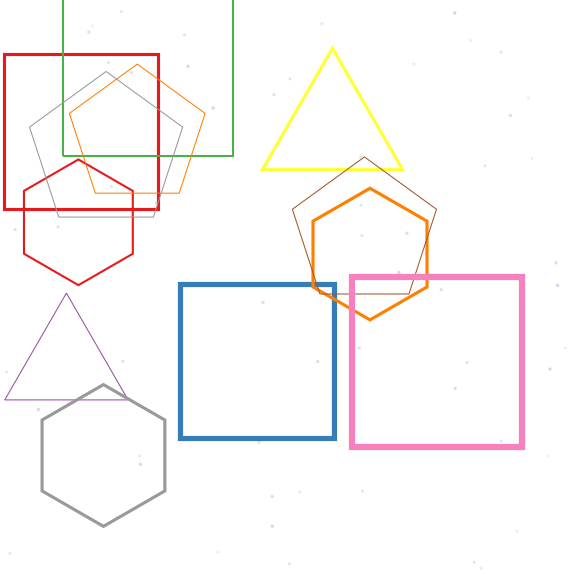[{"shape": "square", "thickness": 1.5, "radius": 0.67, "center": [0.14, 0.772]}, {"shape": "hexagon", "thickness": 1, "radius": 0.54, "center": [0.136, 0.614]}, {"shape": "square", "thickness": 2.5, "radius": 0.67, "center": [0.445, 0.373]}, {"shape": "square", "thickness": 1, "radius": 0.73, "center": [0.256, 0.877]}, {"shape": "triangle", "thickness": 0.5, "radius": 0.62, "center": [0.115, 0.368]}, {"shape": "pentagon", "thickness": 0.5, "radius": 0.62, "center": [0.238, 0.765]}, {"shape": "hexagon", "thickness": 1.5, "radius": 0.57, "center": [0.641, 0.559]}, {"shape": "triangle", "thickness": 1.5, "radius": 0.7, "center": [0.576, 0.775]}, {"shape": "pentagon", "thickness": 0.5, "radius": 0.66, "center": [0.631, 0.596]}, {"shape": "square", "thickness": 3, "radius": 0.74, "center": [0.757, 0.372]}, {"shape": "pentagon", "thickness": 0.5, "radius": 0.7, "center": [0.184, 0.736]}, {"shape": "hexagon", "thickness": 1.5, "radius": 0.61, "center": [0.179, 0.21]}]